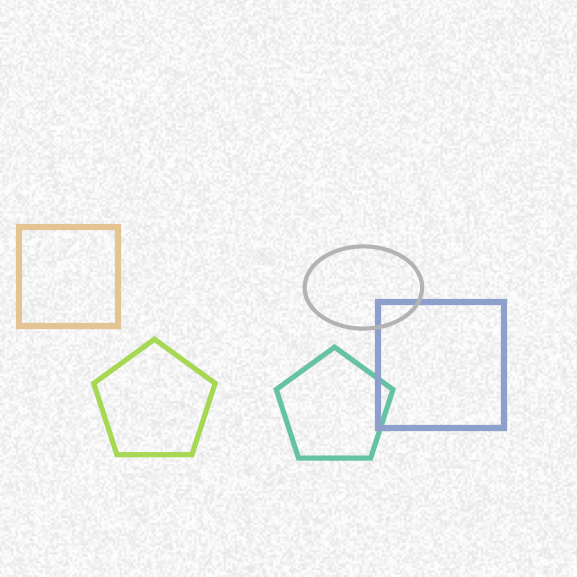[{"shape": "pentagon", "thickness": 2.5, "radius": 0.53, "center": [0.579, 0.292]}, {"shape": "square", "thickness": 3, "radius": 0.55, "center": [0.763, 0.367]}, {"shape": "pentagon", "thickness": 2.5, "radius": 0.55, "center": [0.267, 0.301]}, {"shape": "square", "thickness": 3, "radius": 0.43, "center": [0.119, 0.52]}, {"shape": "oval", "thickness": 2, "radius": 0.51, "center": [0.629, 0.501]}]